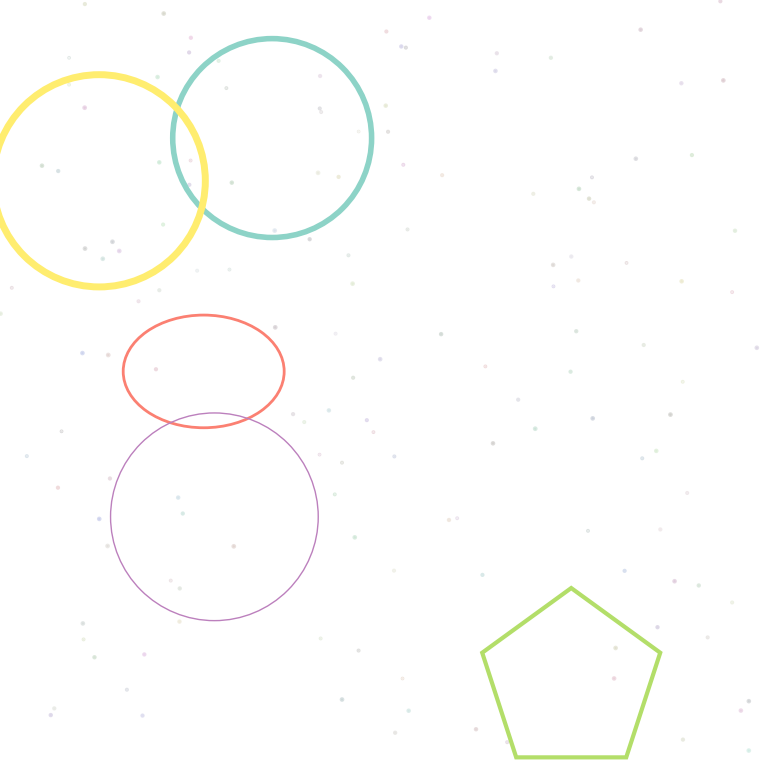[{"shape": "circle", "thickness": 2, "radius": 0.65, "center": [0.353, 0.821]}, {"shape": "oval", "thickness": 1, "radius": 0.52, "center": [0.265, 0.518]}, {"shape": "pentagon", "thickness": 1.5, "radius": 0.61, "center": [0.742, 0.115]}, {"shape": "circle", "thickness": 0.5, "radius": 0.67, "center": [0.278, 0.329]}, {"shape": "circle", "thickness": 2.5, "radius": 0.69, "center": [0.129, 0.765]}]